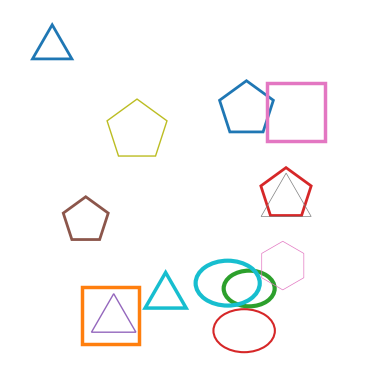[{"shape": "triangle", "thickness": 2, "radius": 0.3, "center": [0.136, 0.877]}, {"shape": "pentagon", "thickness": 2, "radius": 0.37, "center": [0.64, 0.717]}, {"shape": "square", "thickness": 2.5, "radius": 0.37, "center": [0.287, 0.181]}, {"shape": "oval", "thickness": 3, "radius": 0.33, "center": [0.647, 0.251]}, {"shape": "pentagon", "thickness": 2, "radius": 0.34, "center": [0.743, 0.496]}, {"shape": "oval", "thickness": 1.5, "radius": 0.4, "center": [0.634, 0.141]}, {"shape": "triangle", "thickness": 1, "radius": 0.33, "center": [0.295, 0.17]}, {"shape": "pentagon", "thickness": 2, "radius": 0.31, "center": [0.223, 0.427]}, {"shape": "hexagon", "thickness": 0.5, "radius": 0.32, "center": [0.734, 0.31]}, {"shape": "square", "thickness": 2.5, "radius": 0.38, "center": [0.768, 0.708]}, {"shape": "triangle", "thickness": 0.5, "radius": 0.38, "center": [0.743, 0.475]}, {"shape": "pentagon", "thickness": 1, "radius": 0.41, "center": [0.356, 0.661]}, {"shape": "triangle", "thickness": 2.5, "radius": 0.31, "center": [0.43, 0.231]}, {"shape": "oval", "thickness": 3, "radius": 0.42, "center": [0.591, 0.265]}]